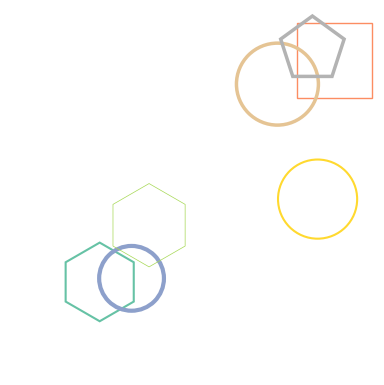[{"shape": "hexagon", "thickness": 1.5, "radius": 0.51, "center": [0.259, 0.268]}, {"shape": "square", "thickness": 1, "radius": 0.49, "center": [0.868, 0.842]}, {"shape": "circle", "thickness": 3, "radius": 0.42, "center": [0.342, 0.277]}, {"shape": "hexagon", "thickness": 0.5, "radius": 0.54, "center": [0.387, 0.415]}, {"shape": "circle", "thickness": 1.5, "radius": 0.51, "center": [0.825, 0.483]}, {"shape": "circle", "thickness": 2.5, "radius": 0.53, "center": [0.721, 0.782]}, {"shape": "pentagon", "thickness": 2.5, "radius": 0.43, "center": [0.811, 0.872]}]